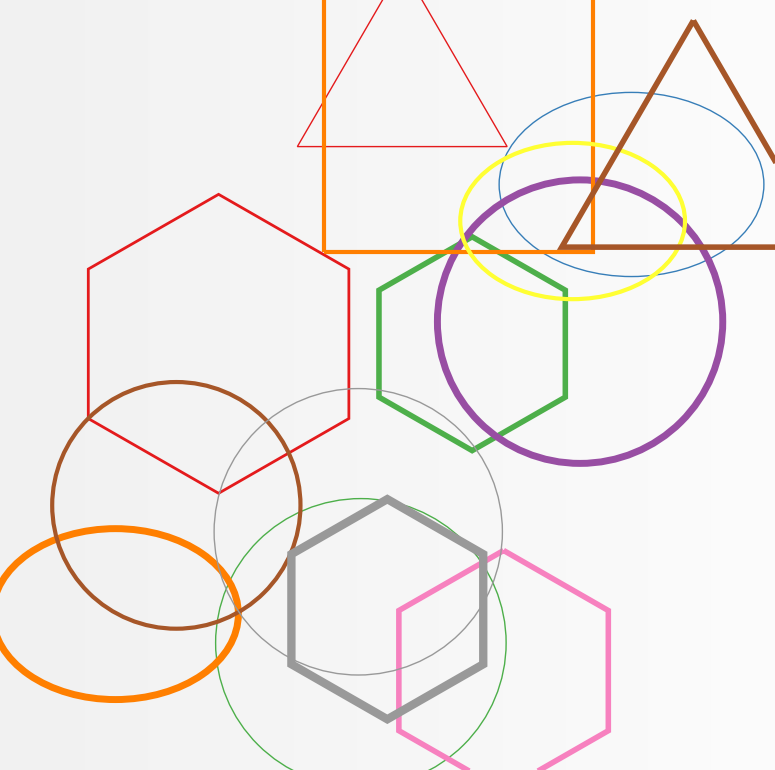[{"shape": "triangle", "thickness": 0.5, "radius": 0.78, "center": [0.519, 0.888]}, {"shape": "hexagon", "thickness": 1, "radius": 0.97, "center": [0.282, 0.553]}, {"shape": "oval", "thickness": 0.5, "radius": 0.85, "center": [0.815, 0.76]}, {"shape": "hexagon", "thickness": 2, "radius": 0.69, "center": [0.609, 0.554]}, {"shape": "circle", "thickness": 0.5, "radius": 0.94, "center": [0.466, 0.165]}, {"shape": "circle", "thickness": 2.5, "radius": 0.92, "center": [0.748, 0.582]}, {"shape": "square", "thickness": 1.5, "radius": 0.87, "center": [0.592, 0.846]}, {"shape": "oval", "thickness": 2.5, "radius": 0.79, "center": [0.149, 0.202]}, {"shape": "oval", "thickness": 1.5, "radius": 0.72, "center": [0.739, 0.713]}, {"shape": "triangle", "thickness": 2, "radius": 0.98, "center": [0.895, 0.777]}, {"shape": "circle", "thickness": 1.5, "radius": 0.8, "center": [0.228, 0.344]}, {"shape": "hexagon", "thickness": 2, "radius": 0.78, "center": [0.65, 0.129]}, {"shape": "circle", "thickness": 0.5, "radius": 0.93, "center": [0.462, 0.309]}, {"shape": "hexagon", "thickness": 3, "radius": 0.71, "center": [0.5, 0.209]}]